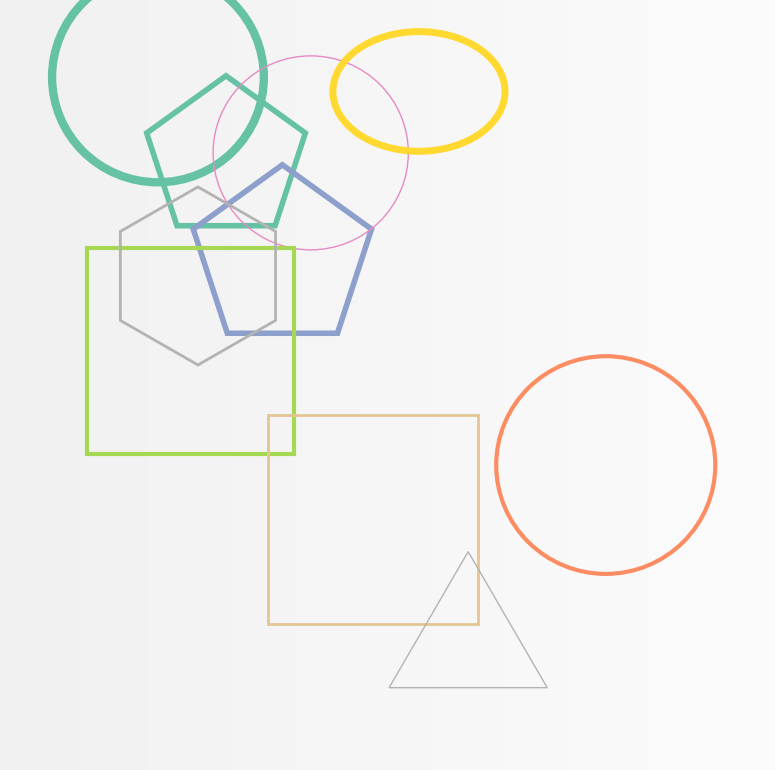[{"shape": "circle", "thickness": 3, "radius": 0.68, "center": [0.204, 0.9]}, {"shape": "pentagon", "thickness": 2, "radius": 0.54, "center": [0.292, 0.794]}, {"shape": "circle", "thickness": 1.5, "radius": 0.71, "center": [0.782, 0.396]}, {"shape": "pentagon", "thickness": 2, "radius": 0.6, "center": [0.364, 0.665]}, {"shape": "circle", "thickness": 0.5, "radius": 0.63, "center": [0.401, 0.801]}, {"shape": "square", "thickness": 1.5, "radius": 0.67, "center": [0.246, 0.544]}, {"shape": "oval", "thickness": 2.5, "radius": 0.56, "center": [0.541, 0.881]}, {"shape": "square", "thickness": 1, "radius": 0.68, "center": [0.481, 0.325]}, {"shape": "hexagon", "thickness": 1, "radius": 0.58, "center": [0.255, 0.642]}, {"shape": "triangle", "thickness": 0.5, "radius": 0.59, "center": [0.604, 0.166]}]